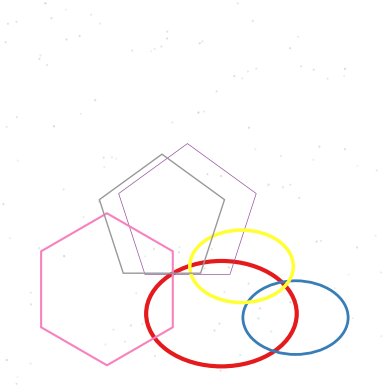[{"shape": "oval", "thickness": 3, "radius": 0.98, "center": [0.575, 0.185]}, {"shape": "oval", "thickness": 2, "radius": 0.68, "center": [0.768, 0.175]}, {"shape": "pentagon", "thickness": 0.5, "radius": 0.94, "center": [0.487, 0.439]}, {"shape": "oval", "thickness": 2.5, "radius": 0.67, "center": [0.627, 0.308]}, {"shape": "hexagon", "thickness": 1.5, "radius": 0.99, "center": [0.278, 0.249]}, {"shape": "pentagon", "thickness": 1, "radius": 0.85, "center": [0.421, 0.429]}]